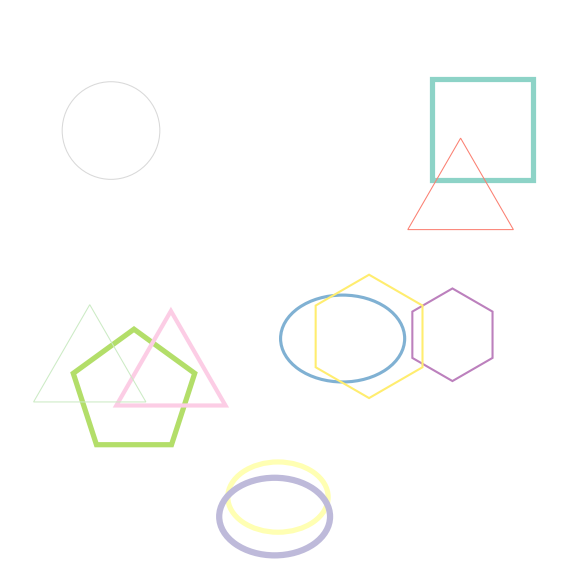[{"shape": "square", "thickness": 2.5, "radius": 0.44, "center": [0.835, 0.775]}, {"shape": "oval", "thickness": 2.5, "radius": 0.43, "center": [0.481, 0.138]}, {"shape": "oval", "thickness": 3, "radius": 0.48, "center": [0.476, 0.105]}, {"shape": "triangle", "thickness": 0.5, "radius": 0.53, "center": [0.798, 0.654]}, {"shape": "oval", "thickness": 1.5, "radius": 0.54, "center": [0.593, 0.413]}, {"shape": "pentagon", "thickness": 2.5, "radius": 0.55, "center": [0.232, 0.319]}, {"shape": "triangle", "thickness": 2, "radius": 0.55, "center": [0.296, 0.352]}, {"shape": "circle", "thickness": 0.5, "radius": 0.42, "center": [0.192, 0.773]}, {"shape": "hexagon", "thickness": 1, "radius": 0.4, "center": [0.783, 0.419]}, {"shape": "triangle", "thickness": 0.5, "radius": 0.56, "center": [0.155, 0.359]}, {"shape": "hexagon", "thickness": 1, "radius": 0.53, "center": [0.639, 0.417]}]